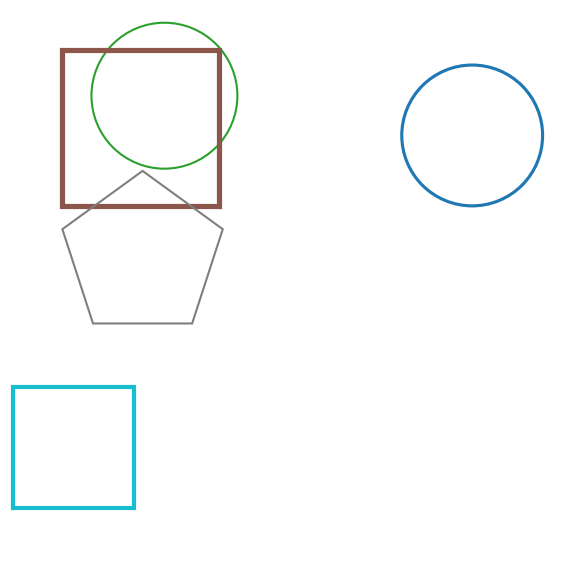[{"shape": "circle", "thickness": 1.5, "radius": 0.61, "center": [0.818, 0.765]}, {"shape": "circle", "thickness": 1, "radius": 0.63, "center": [0.285, 0.833]}, {"shape": "square", "thickness": 2.5, "radius": 0.68, "center": [0.243, 0.777]}, {"shape": "pentagon", "thickness": 1, "radius": 0.73, "center": [0.247, 0.557]}, {"shape": "square", "thickness": 2, "radius": 0.52, "center": [0.127, 0.225]}]